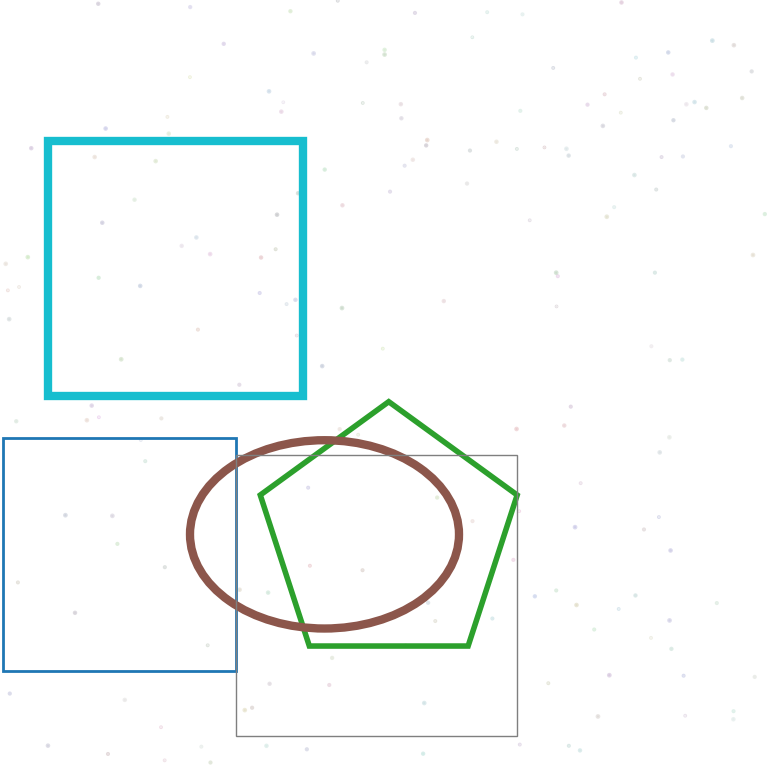[{"shape": "square", "thickness": 1, "radius": 0.75, "center": [0.155, 0.28]}, {"shape": "pentagon", "thickness": 2, "radius": 0.88, "center": [0.505, 0.303]}, {"shape": "oval", "thickness": 3, "radius": 0.87, "center": [0.421, 0.306]}, {"shape": "square", "thickness": 0.5, "radius": 0.91, "center": [0.489, 0.227]}, {"shape": "square", "thickness": 3, "radius": 0.83, "center": [0.228, 0.652]}]